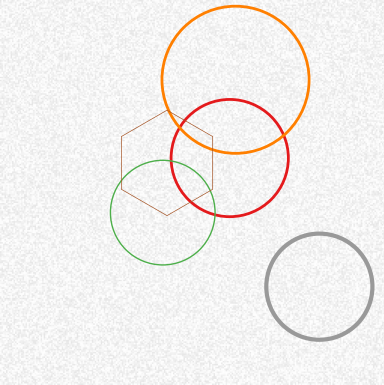[{"shape": "circle", "thickness": 2, "radius": 0.76, "center": [0.597, 0.589]}, {"shape": "circle", "thickness": 1, "radius": 0.68, "center": [0.423, 0.448]}, {"shape": "circle", "thickness": 2, "radius": 0.96, "center": [0.612, 0.793]}, {"shape": "hexagon", "thickness": 0.5, "radius": 0.68, "center": [0.434, 0.577]}, {"shape": "circle", "thickness": 3, "radius": 0.69, "center": [0.83, 0.255]}]